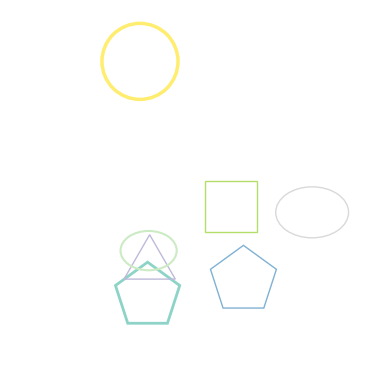[{"shape": "pentagon", "thickness": 2, "radius": 0.44, "center": [0.383, 0.231]}, {"shape": "triangle", "thickness": 1, "radius": 0.38, "center": [0.389, 0.313]}, {"shape": "pentagon", "thickness": 1, "radius": 0.45, "center": [0.632, 0.273]}, {"shape": "square", "thickness": 1, "radius": 0.34, "center": [0.599, 0.464]}, {"shape": "oval", "thickness": 1, "radius": 0.47, "center": [0.811, 0.449]}, {"shape": "oval", "thickness": 1.5, "radius": 0.36, "center": [0.386, 0.349]}, {"shape": "circle", "thickness": 2.5, "radius": 0.49, "center": [0.364, 0.841]}]